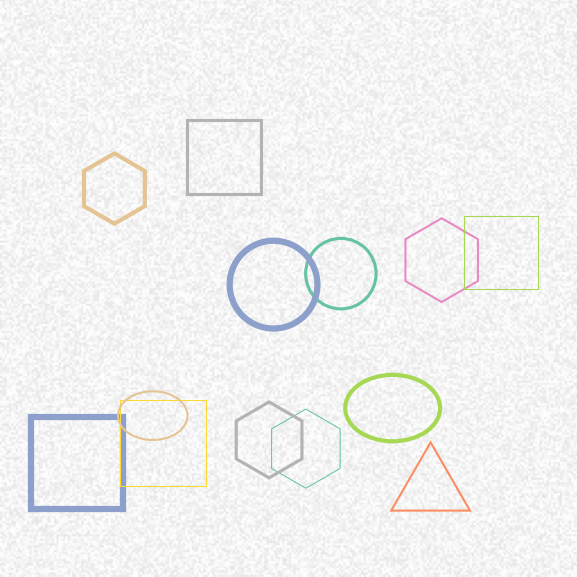[{"shape": "circle", "thickness": 1.5, "radius": 0.31, "center": [0.59, 0.525]}, {"shape": "hexagon", "thickness": 0.5, "radius": 0.34, "center": [0.53, 0.222]}, {"shape": "triangle", "thickness": 1, "radius": 0.39, "center": [0.746, 0.154]}, {"shape": "square", "thickness": 3, "radius": 0.4, "center": [0.133, 0.197]}, {"shape": "circle", "thickness": 3, "radius": 0.38, "center": [0.474, 0.506]}, {"shape": "hexagon", "thickness": 1, "radius": 0.36, "center": [0.765, 0.549]}, {"shape": "square", "thickness": 0.5, "radius": 0.32, "center": [0.867, 0.562]}, {"shape": "oval", "thickness": 2, "radius": 0.41, "center": [0.68, 0.293]}, {"shape": "square", "thickness": 0.5, "radius": 0.37, "center": [0.282, 0.233]}, {"shape": "hexagon", "thickness": 2, "radius": 0.3, "center": [0.198, 0.673]}, {"shape": "oval", "thickness": 1, "radius": 0.3, "center": [0.264, 0.279]}, {"shape": "square", "thickness": 1.5, "radius": 0.32, "center": [0.388, 0.727]}, {"shape": "hexagon", "thickness": 1.5, "radius": 0.33, "center": [0.466, 0.237]}]